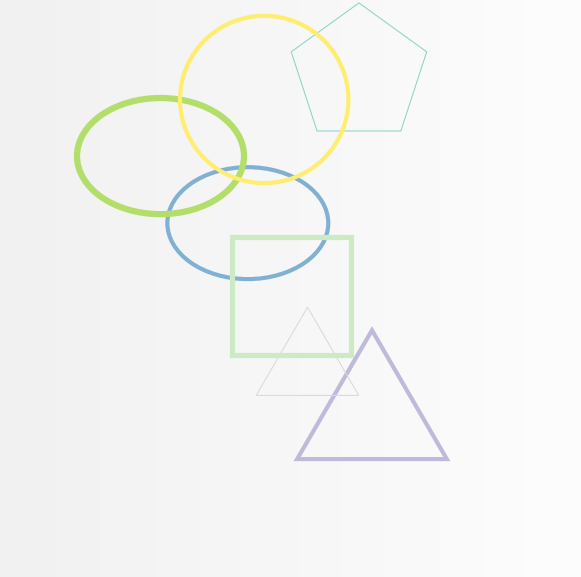[{"shape": "pentagon", "thickness": 0.5, "radius": 0.61, "center": [0.618, 0.871]}, {"shape": "triangle", "thickness": 2, "radius": 0.74, "center": [0.64, 0.279]}, {"shape": "oval", "thickness": 2, "radius": 0.69, "center": [0.426, 0.613]}, {"shape": "oval", "thickness": 3, "radius": 0.72, "center": [0.276, 0.729]}, {"shape": "triangle", "thickness": 0.5, "radius": 0.51, "center": [0.529, 0.365]}, {"shape": "square", "thickness": 2.5, "radius": 0.51, "center": [0.502, 0.486]}, {"shape": "circle", "thickness": 2, "radius": 0.72, "center": [0.455, 0.827]}]